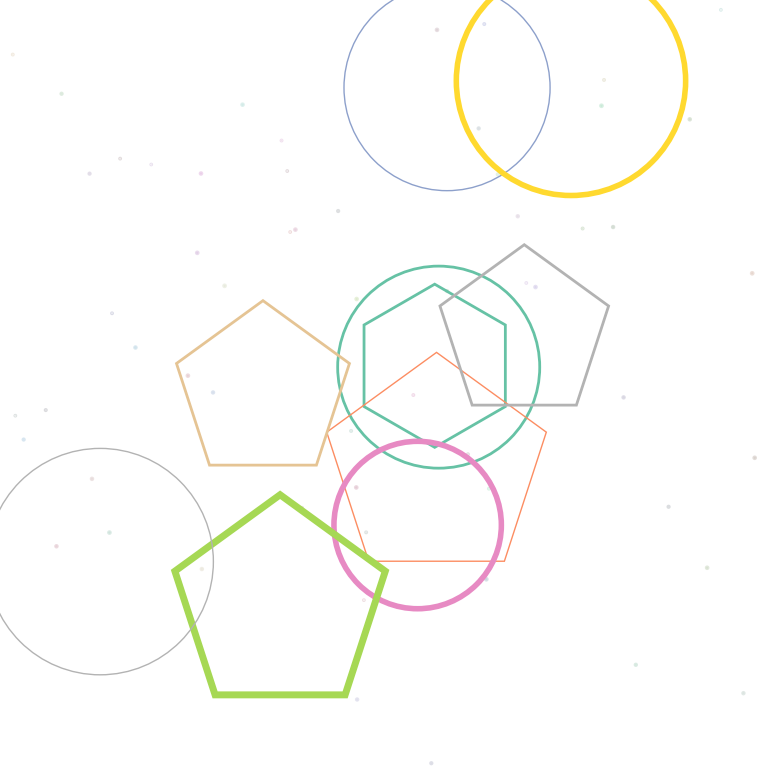[{"shape": "hexagon", "thickness": 1, "radius": 0.53, "center": [0.565, 0.525]}, {"shape": "circle", "thickness": 1, "radius": 0.66, "center": [0.57, 0.523]}, {"shape": "pentagon", "thickness": 0.5, "radius": 0.75, "center": [0.567, 0.392]}, {"shape": "circle", "thickness": 0.5, "radius": 0.67, "center": [0.581, 0.886]}, {"shape": "circle", "thickness": 2, "radius": 0.54, "center": [0.542, 0.318]}, {"shape": "pentagon", "thickness": 2.5, "radius": 0.72, "center": [0.364, 0.214]}, {"shape": "circle", "thickness": 2, "radius": 0.74, "center": [0.742, 0.895]}, {"shape": "pentagon", "thickness": 1, "radius": 0.59, "center": [0.342, 0.491]}, {"shape": "pentagon", "thickness": 1, "radius": 0.58, "center": [0.681, 0.567]}, {"shape": "circle", "thickness": 0.5, "radius": 0.74, "center": [0.13, 0.271]}]